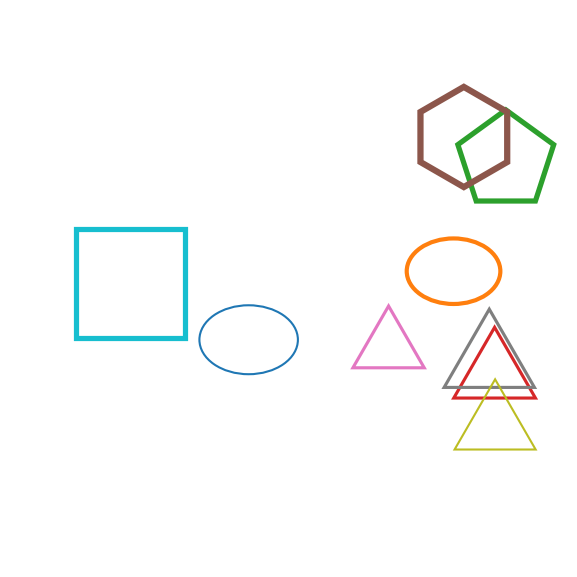[{"shape": "oval", "thickness": 1, "radius": 0.43, "center": [0.431, 0.411]}, {"shape": "oval", "thickness": 2, "radius": 0.41, "center": [0.785, 0.53]}, {"shape": "pentagon", "thickness": 2.5, "radius": 0.44, "center": [0.876, 0.722]}, {"shape": "triangle", "thickness": 1.5, "radius": 0.41, "center": [0.856, 0.351]}, {"shape": "hexagon", "thickness": 3, "radius": 0.43, "center": [0.803, 0.762]}, {"shape": "triangle", "thickness": 1.5, "radius": 0.36, "center": [0.673, 0.398]}, {"shape": "triangle", "thickness": 1.5, "radius": 0.45, "center": [0.847, 0.373]}, {"shape": "triangle", "thickness": 1, "radius": 0.41, "center": [0.857, 0.261]}, {"shape": "square", "thickness": 2.5, "radius": 0.47, "center": [0.226, 0.508]}]